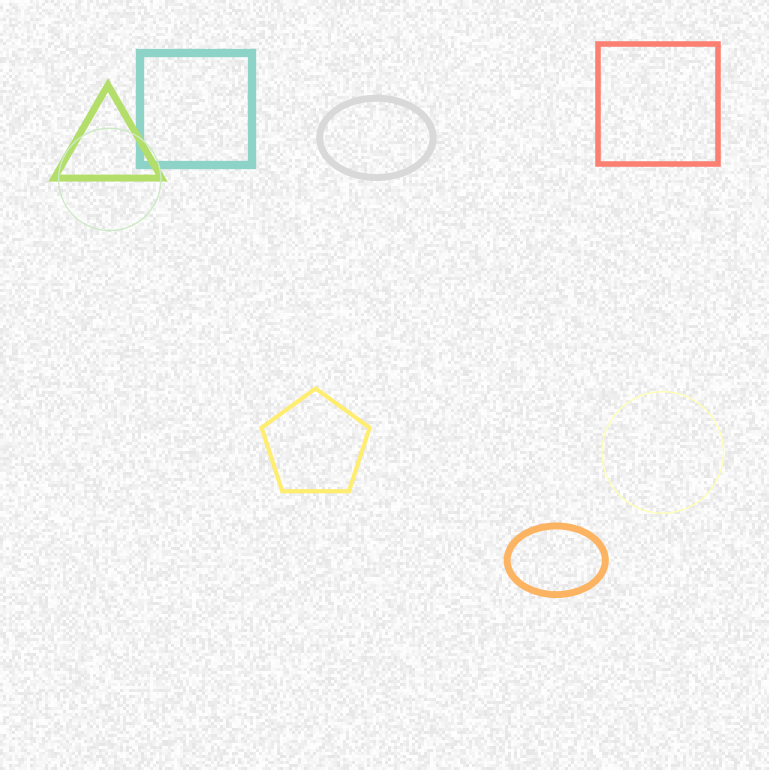[{"shape": "square", "thickness": 3, "radius": 0.36, "center": [0.255, 0.858]}, {"shape": "circle", "thickness": 0.5, "radius": 0.39, "center": [0.861, 0.412]}, {"shape": "square", "thickness": 2, "radius": 0.39, "center": [0.855, 0.865]}, {"shape": "oval", "thickness": 2.5, "radius": 0.32, "center": [0.722, 0.272]}, {"shape": "triangle", "thickness": 2.5, "radius": 0.4, "center": [0.14, 0.809]}, {"shape": "oval", "thickness": 2.5, "radius": 0.37, "center": [0.489, 0.821]}, {"shape": "circle", "thickness": 0.5, "radius": 0.33, "center": [0.143, 0.767]}, {"shape": "pentagon", "thickness": 1.5, "radius": 0.37, "center": [0.41, 0.422]}]